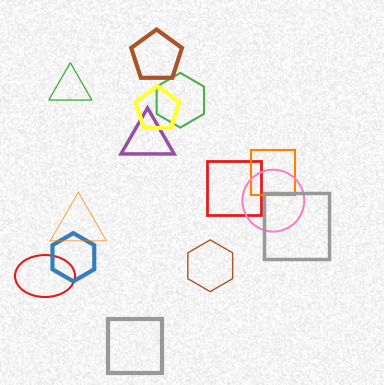[{"shape": "oval", "thickness": 1.5, "radius": 0.39, "center": [0.117, 0.283]}, {"shape": "square", "thickness": 2, "radius": 0.35, "center": [0.609, 0.512]}, {"shape": "hexagon", "thickness": 3, "radius": 0.31, "center": [0.191, 0.332]}, {"shape": "triangle", "thickness": 1, "radius": 0.32, "center": [0.183, 0.772]}, {"shape": "hexagon", "thickness": 1.5, "radius": 0.35, "center": [0.468, 0.74]}, {"shape": "triangle", "thickness": 2.5, "radius": 0.4, "center": [0.383, 0.64]}, {"shape": "triangle", "thickness": 0.5, "radius": 0.42, "center": [0.204, 0.417]}, {"shape": "square", "thickness": 1.5, "radius": 0.29, "center": [0.709, 0.552]}, {"shape": "pentagon", "thickness": 3, "radius": 0.3, "center": [0.409, 0.716]}, {"shape": "hexagon", "thickness": 1, "radius": 0.34, "center": [0.546, 0.31]}, {"shape": "pentagon", "thickness": 3, "radius": 0.35, "center": [0.407, 0.854]}, {"shape": "circle", "thickness": 1.5, "radius": 0.4, "center": [0.71, 0.479]}, {"shape": "square", "thickness": 2.5, "radius": 0.42, "center": [0.771, 0.413]}, {"shape": "square", "thickness": 3, "radius": 0.35, "center": [0.35, 0.102]}]